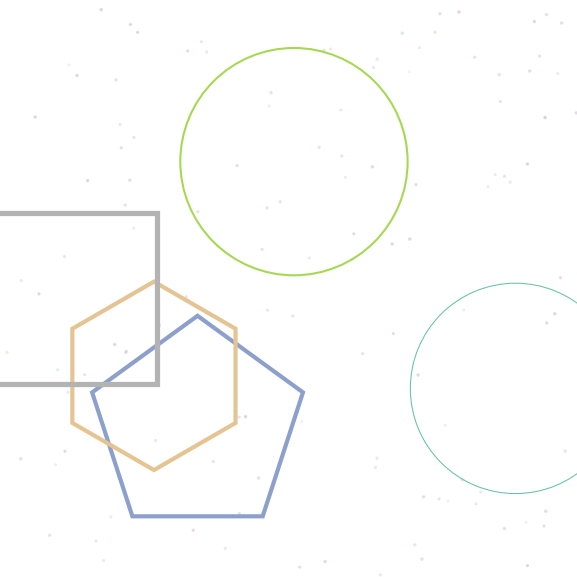[{"shape": "circle", "thickness": 0.5, "radius": 0.91, "center": [0.893, 0.327]}, {"shape": "pentagon", "thickness": 2, "radius": 0.96, "center": [0.342, 0.26]}, {"shape": "circle", "thickness": 1, "radius": 0.98, "center": [0.509, 0.719]}, {"shape": "hexagon", "thickness": 2, "radius": 0.82, "center": [0.267, 0.348]}, {"shape": "square", "thickness": 2.5, "radius": 0.74, "center": [0.125, 0.482]}]